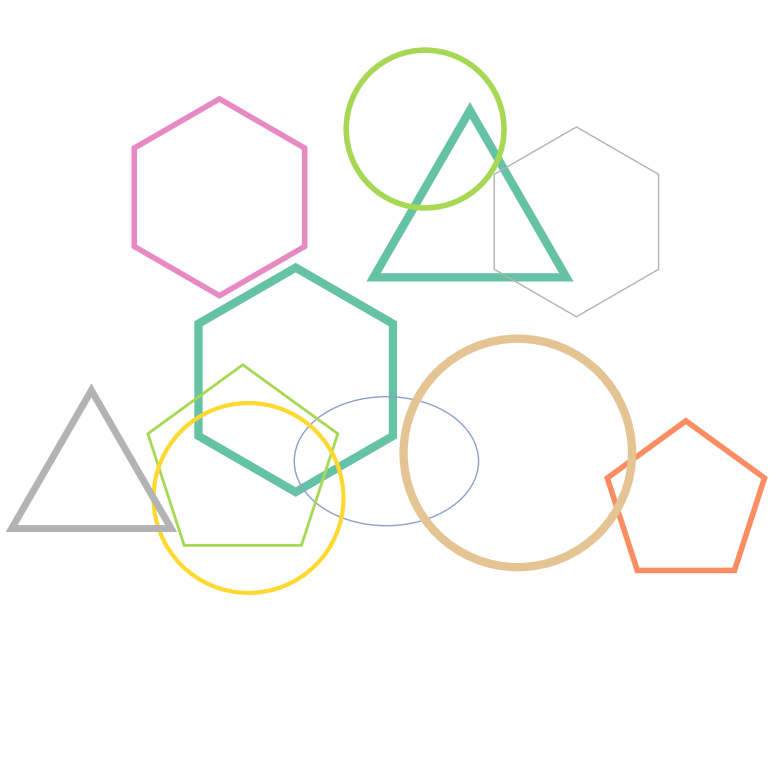[{"shape": "triangle", "thickness": 3, "radius": 0.72, "center": [0.61, 0.712]}, {"shape": "hexagon", "thickness": 3, "radius": 0.73, "center": [0.384, 0.507]}, {"shape": "pentagon", "thickness": 2, "radius": 0.54, "center": [0.891, 0.346]}, {"shape": "oval", "thickness": 0.5, "radius": 0.6, "center": [0.502, 0.401]}, {"shape": "hexagon", "thickness": 2, "radius": 0.64, "center": [0.285, 0.744]}, {"shape": "pentagon", "thickness": 1, "radius": 0.65, "center": [0.315, 0.397]}, {"shape": "circle", "thickness": 2, "radius": 0.51, "center": [0.552, 0.832]}, {"shape": "circle", "thickness": 1.5, "radius": 0.62, "center": [0.323, 0.353]}, {"shape": "circle", "thickness": 3, "radius": 0.74, "center": [0.672, 0.412]}, {"shape": "triangle", "thickness": 2.5, "radius": 0.6, "center": [0.119, 0.373]}, {"shape": "hexagon", "thickness": 0.5, "radius": 0.62, "center": [0.749, 0.712]}]